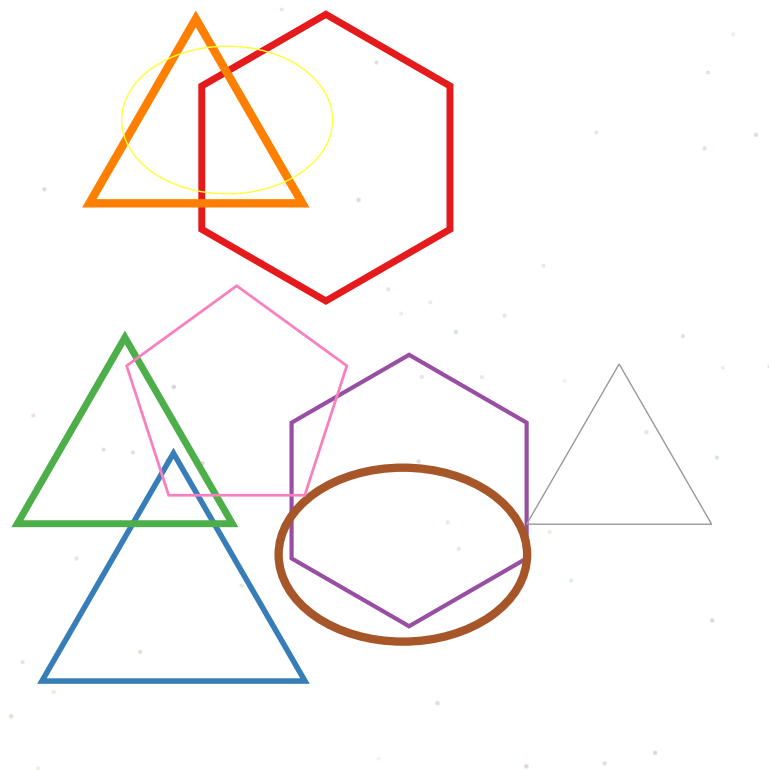[{"shape": "hexagon", "thickness": 2.5, "radius": 0.93, "center": [0.423, 0.795]}, {"shape": "triangle", "thickness": 2, "radius": 0.99, "center": [0.225, 0.214]}, {"shape": "triangle", "thickness": 2.5, "radius": 0.81, "center": [0.162, 0.4]}, {"shape": "hexagon", "thickness": 1.5, "radius": 0.88, "center": [0.531, 0.363]}, {"shape": "triangle", "thickness": 3, "radius": 0.8, "center": [0.254, 0.816]}, {"shape": "oval", "thickness": 0.5, "radius": 0.68, "center": [0.295, 0.844]}, {"shape": "oval", "thickness": 3, "radius": 0.81, "center": [0.523, 0.28]}, {"shape": "pentagon", "thickness": 1, "radius": 0.75, "center": [0.307, 0.478]}, {"shape": "triangle", "thickness": 0.5, "radius": 0.69, "center": [0.804, 0.389]}]